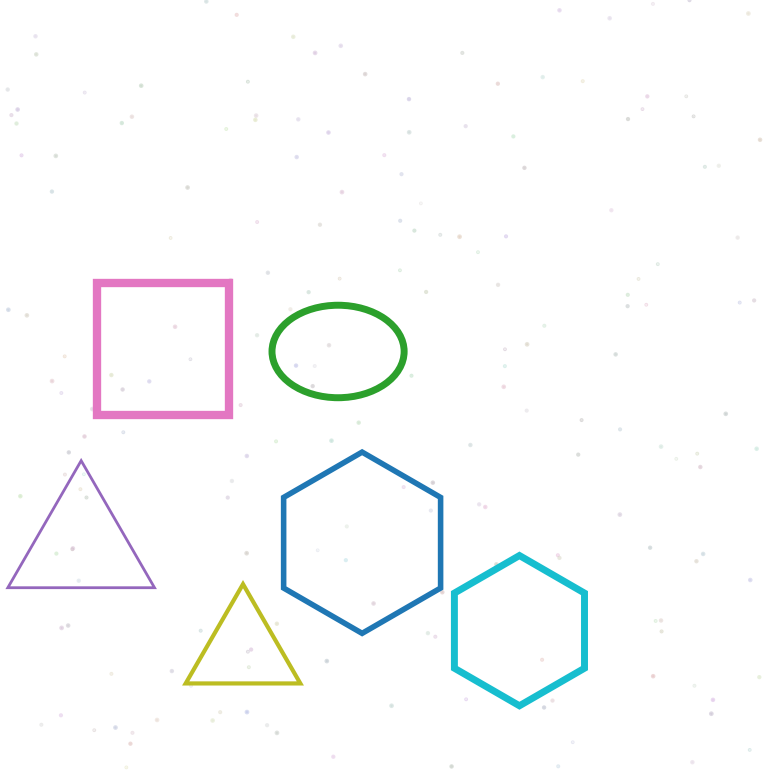[{"shape": "hexagon", "thickness": 2, "radius": 0.59, "center": [0.47, 0.295]}, {"shape": "oval", "thickness": 2.5, "radius": 0.43, "center": [0.439, 0.544]}, {"shape": "triangle", "thickness": 1, "radius": 0.55, "center": [0.105, 0.292]}, {"shape": "square", "thickness": 3, "radius": 0.43, "center": [0.212, 0.547]}, {"shape": "triangle", "thickness": 1.5, "radius": 0.43, "center": [0.316, 0.155]}, {"shape": "hexagon", "thickness": 2.5, "radius": 0.49, "center": [0.675, 0.181]}]